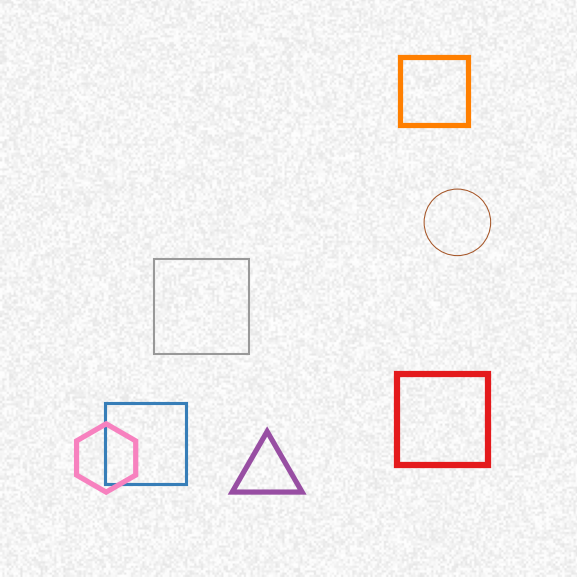[{"shape": "square", "thickness": 3, "radius": 0.39, "center": [0.766, 0.273]}, {"shape": "square", "thickness": 1.5, "radius": 0.35, "center": [0.251, 0.231]}, {"shape": "triangle", "thickness": 2.5, "radius": 0.35, "center": [0.463, 0.182]}, {"shape": "square", "thickness": 2.5, "radius": 0.3, "center": [0.751, 0.841]}, {"shape": "circle", "thickness": 0.5, "radius": 0.29, "center": [0.792, 0.614]}, {"shape": "hexagon", "thickness": 2.5, "radius": 0.3, "center": [0.184, 0.206]}, {"shape": "square", "thickness": 1, "radius": 0.41, "center": [0.349, 0.468]}]